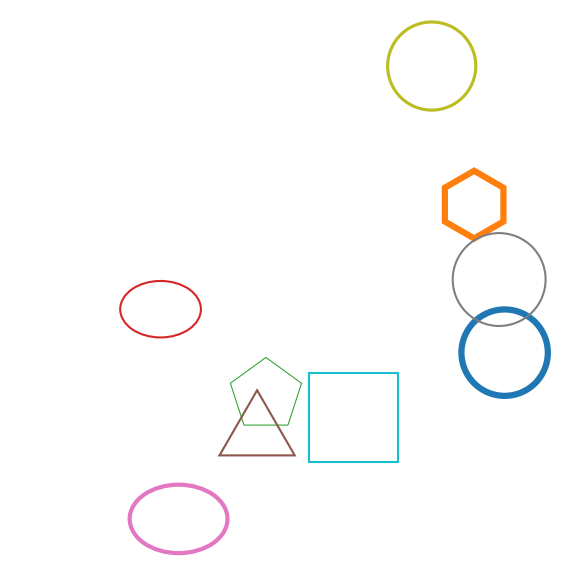[{"shape": "circle", "thickness": 3, "radius": 0.37, "center": [0.874, 0.388]}, {"shape": "hexagon", "thickness": 3, "radius": 0.29, "center": [0.821, 0.645]}, {"shape": "pentagon", "thickness": 0.5, "radius": 0.32, "center": [0.461, 0.315]}, {"shape": "oval", "thickness": 1, "radius": 0.35, "center": [0.278, 0.464]}, {"shape": "triangle", "thickness": 1, "radius": 0.38, "center": [0.445, 0.248]}, {"shape": "oval", "thickness": 2, "radius": 0.42, "center": [0.309, 0.101]}, {"shape": "circle", "thickness": 1, "radius": 0.4, "center": [0.864, 0.515]}, {"shape": "circle", "thickness": 1.5, "radius": 0.38, "center": [0.748, 0.885]}, {"shape": "square", "thickness": 1, "radius": 0.38, "center": [0.612, 0.276]}]